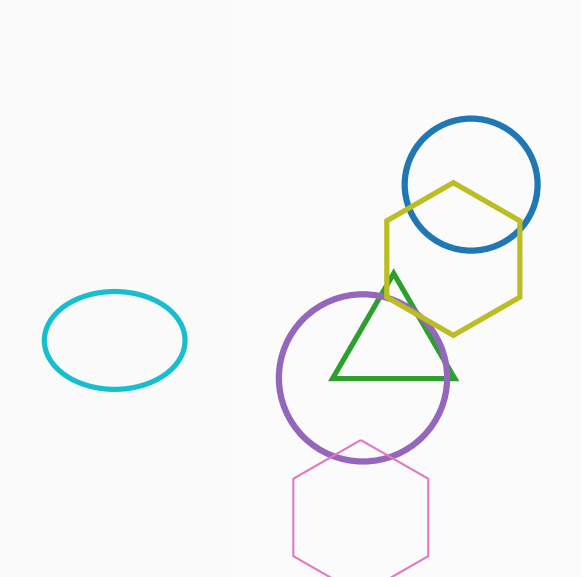[{"shape": "circle", "thickness": 3, "radius": 0.57, "center": [0.811, 0.679]}, {"shape": "triangle", "thickness": 2.5, "radius": 0.61, "center": [0.677, 0.404]}, {"shape": "circle", "thickness": 3, "radius": 0.72, "center": [0.625, 0.345]}, {"shape": "hexagon", "thickness": 1, "radius": 0.67, "center": [0.621, 0.103]}, {"shape": "hexagon", "thickness": 2.5, "radius": 0.66, "center": [0.78, 0.551]}, {"shape": "oval", "thickness": 2.5, "radius": 0.61, "center": [0.197, 0.41]}]